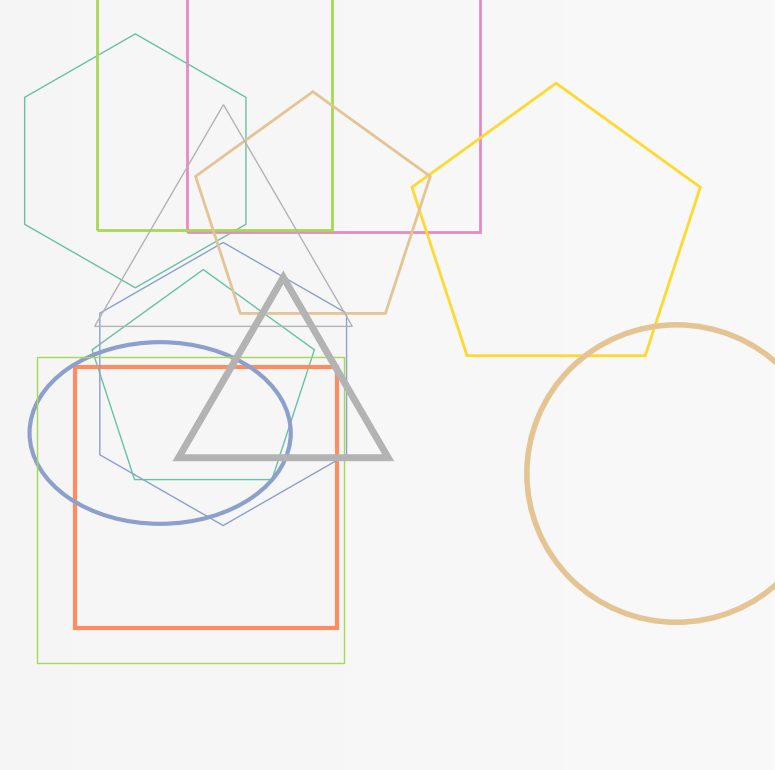[{"shape": "pentagon", "thickness": 0.5, "radius": 0.75, "center": [0.262, 0.499]}, {"shape": "hexagon", "thickness": 0.5, "radius": 0.82, "center": [0.175, 0.791]}, {"shape": "square", "thickness": 1.5, "radius": 0.85, "center": [0.266, 0.354]}, {"shape": "hexagon", "thickness": 0.5, "radius": 0.92, "center": [0.288, 0.501]}, {"shape": "oval", "thickness": 1.5, "radius": 0.84, "center": [0.207, 0.438]}, {"shape": "square", "thickness": 1, "radius": 0.94, "center": [0.43, 0.887]}, {"shape": "square", "thickness": 1, "radius": 0.76, "center": [0.277, 0.853]}, {"shape": "square", "thickness": 0.5, "radius": 0.99, "center": [0.246, 0.337]}, {"shape": "pentagon", "thickness": 1, "radius": 0.98, "center": [0.718, 0.696]}, {"shape": "circle", "thickness": 2, "radius": 0.97, "center": [0.873, 0.385]}, {"shape": "pentagon", "thickness": 1, "radius": 0.8, "center": [0.404, 0.722]}, {"shape": "triangle", "thickness": 2.5, "radius": 0.78, "center": [0.366, 0.484]}, {"shape": "triangle", "thickness": 0.5, "radius": 0.96, "center": [0.288, 0.672]}]